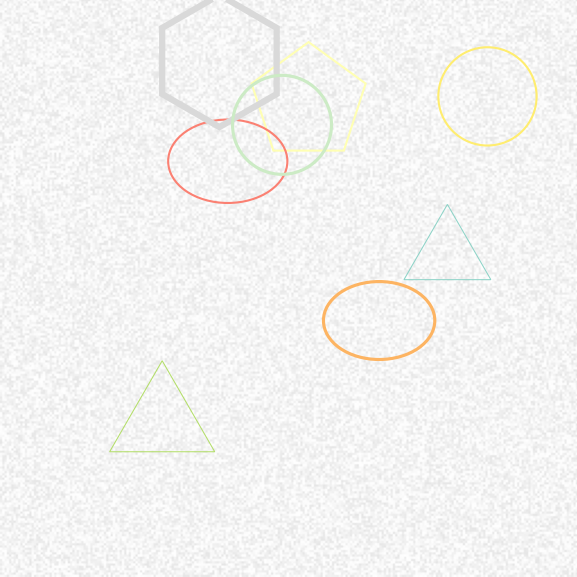[{"shape": "triangle", "thickness": 0.5, "radius": 0.43, "center": [0.775, 0.558]}, {"shape": "pentagon", "thickness": 1, "radius": 0.52, "center": [0.534, 0.822]}, {"shape": "oval", "thickness": 1, "radius": 0.52, "center": [0.394, 0.72]}, {"shape": "oval", "thickness": 1.5, "radius": 0.48, "center": [0.657, 0.444]}, {"shape": "triangle", "thickness": 0.5, "radius": 0.53, "center": [0.281, 0.269]}, {"shape": "hexagon", "thickness": 3, "radius": 0.57, "center": [0.38, 0.894]}, {"shape": "circle", "thickness": 1.5, "radius": 0.43, "center": [0.488, 0.783]}, {"shape": "circle", "thickness": 1, "radius": 0.43, "center": [0.844, 0.832]}]